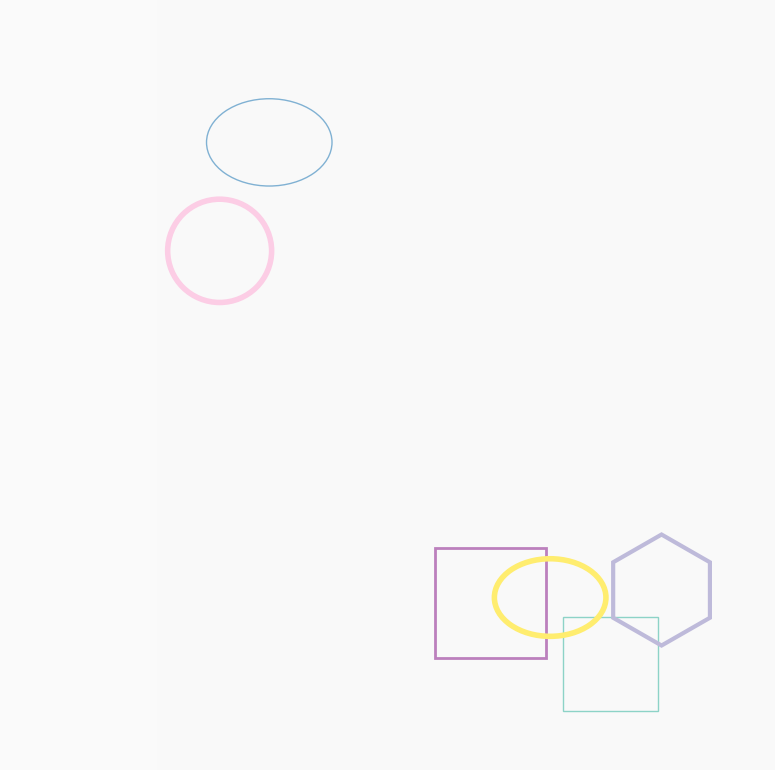[{"shape": "square", "thickness": 0.5, "radius": 0.31, "center": [0.787, 0.138]}, {"shape": "hexagon", "thickness": 1.5, "radius": 0.36, "center": [0.854, 0.234]}, {"shape": "oval", "thickness": 0.5, "radius": 0.4, "center": [0.347, 0.815]}, {"shape": "circle", "thickness": 2, "radius": 0.34, "center": [0.283, 0.674]}, {"shape": "square", "thickness": 1, "radius": 0.36, "center": [0.633, 0.217]}, {"shape": "oval", "thickness": 2, "radius": 0.36, "center": [0.71, 0.224]}]